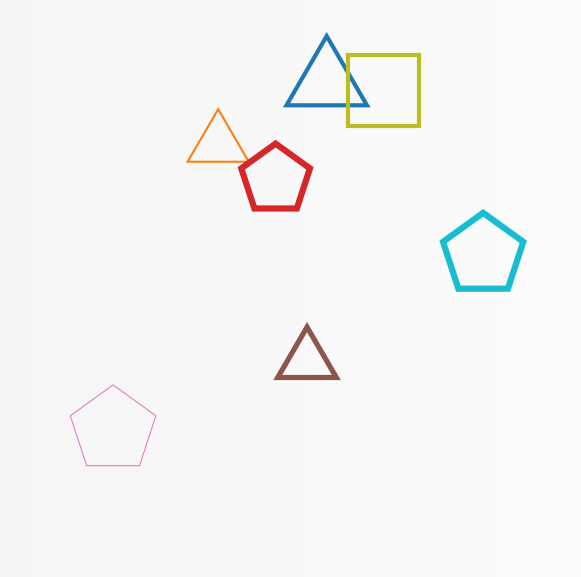[{"shape": "triangle", "thickness": 2, "radius": 0.4, "center": [0.562, 0.857]}, {"shape": "triangle", "thickness": 1, "radius": 0.3, "center": [0.375, 0.749]}, {"shape": "pentagon", "thickness": 3, "radius": 0.31, "center": [0.474, 0.688]}, {"shape": "triangle", "thickness": 2.5, "radius": 0.29, "center": [0.528, 0.375]}, {"shape": "pentagon", "thickness": 0.5, "radius": 0.39, "center": [0.195, 0.255]}, {"shape": "square", "thickness": 2, "radius": 0.31, "center": [0.659, 0.842]}, {"shape": "pentagon", "thickness": 3, "radius": 0.36, "center": [0.831, 0.558]}]